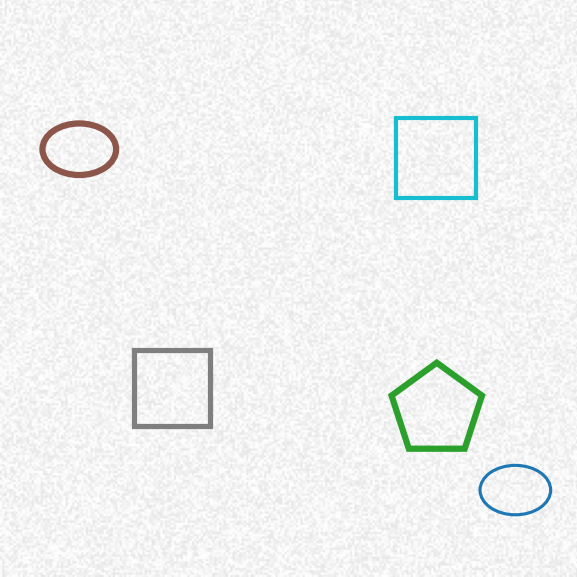[{"shape": "oval", "thickness": 1.5, "radius": 0.31, "center": [0.892, 0.151]}, {"shape": "pentagon", "thickness": 3, "radius": 0.41, "center": [0.756, 0.289]}, {"shape": "oval", "thickness": 3, "radius": 0.32, "center": [0.137, 0.741]}, {"shape": "square", "thickness": 2.5, "radius": 0.33, "center": [0.298, 0.327]}, {"shape": "square", "thickness": 2, "radius": 0.35, "center": [0.755, 0.726]}]